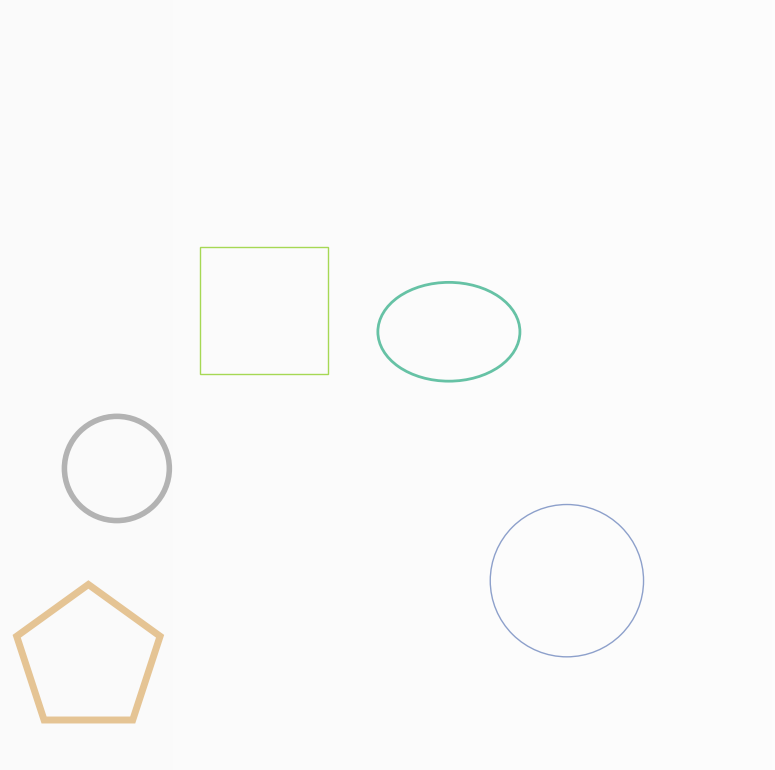[{"shape": "oval", "thickness": 1, "radius": 0.46, "center": [0.579, 0.569]}, {"shape": "circle", "thickness": 0.5, "radius": 0.49, "center": [0.731, 0.246]}, {"shape": "square", "thickness": 0.5, "radius": 0.41, "center": [0.341, 0.597]}, {"shape": "pentagon", "thickness": 2.5, "radius": 0.49, "center": [0.114, 0.144]}, {"shape": "circle", "thickness": 2, "radius": 0.34, "center": [0.151, 0.392]}]